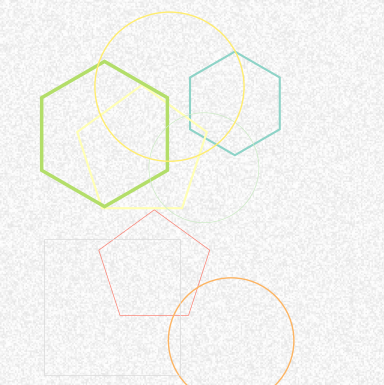[{"shape": "hexagon", "thickness": 1.5, "radius": 0.67, "center": [0.61, 0.731]}, {"shape": "pentagon", "thickness": 1.5, "radius": 0.88, "center": [0.369, 0.602]}, {"shape": "pentagon", "thickness": 0.5, "radius": 0.76, "center": [0.401, 0.303]}, {"shape": "circle", "thickness": 1, "radius": 0.81, "center": [0.6, 0.115]}, {"shape": "hexagon", "thickness": 2.5, "radius": 0.94, "center": [0.272, 0.652]}, {"shape": "square", "thickness": 0.5, "radius": 0.89, "center": [0.29, 0.203]}, {"shape": "circle", "thickness": 0.5, "radius": 0.71, "center": [0.53, 0.564]}, {"shape": "circle", "thickness": 1, "radius": 0.97, "center": [0.44, 0.775]}]